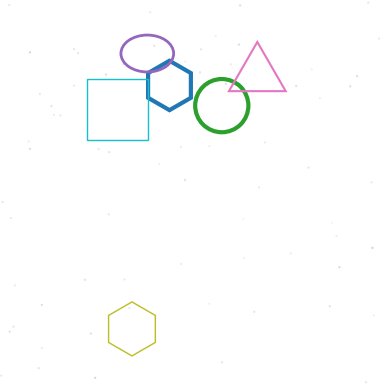[{"shape": "hexagon", "thickness": 3, "radius": 0.32, "center": [0.44, 0.778]}, {"shape": "circle", "thickness": 3, "radius": 0.35, "center": [0.576, 0.726]}, {"shape": "oval", "thickness": 2, "radius": 0.34, "center": [0.383, 0.861]}, {"shape": "triangle", "thickness": 1.5, "radius": 0.43, "center": [0.668, 0.806]}, {"shape": "hexagon", "thickness": 1, "radius": 0.35, "center": [0.343, 0.146]}, {"shape": "square", "thickness": 1, "radius": 0.4, "center": [0.305, 0.716]}]